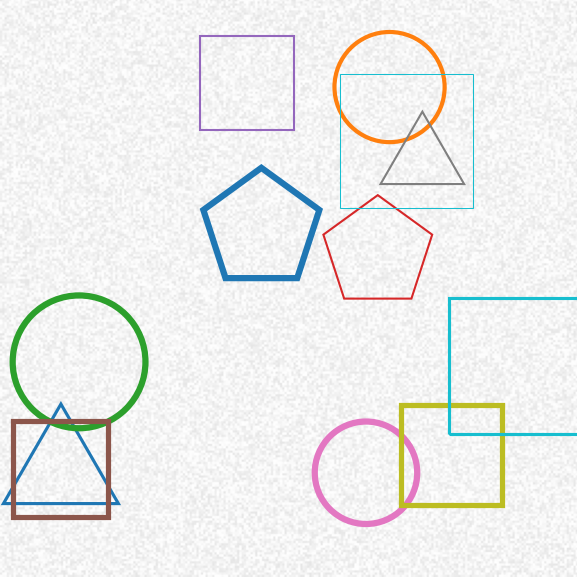[{"shape": "triangle", "thickness": 1.5, "radius": 0.57, "center": [0.105, 0.185]}, {"shape": "pentagon", "thickness": 3, "radius": 0.53, "center": [0.453, 0.603]}, {"shape": "circle", "thickness": 2, "radius": 0.48, "center": [0.675, 0.848]}, {"shape": "circle", "thickness": 3, "radius": 0.57, "center": [0.137, 0.373]}, {"shape": "pentagon", "thickness": 1, "radius": 0.5, "center": [0.654, 0.562]}, {"shape": "square", "thickness": 1, "radius": 0.41, "center": [0.428, 0.856]}, {"shape": "square", "thickness": 2.5, "radius": 0.41, "center": [0.105, 0.187]}, {"shape": "circle", "thickness": 3, "radius": 0.44, "center": [0.634, 0.181]}, {"shape": "triangle", "thickness": 1, "radius": 0.42, "center": [0.731, 0.722]}, {"shape": "square", "thickness": 2.5, "radius": 0.43, "center": [0.782, 0.211]}, {"shape": "square", "thickness": 1.5, "radius": 0.59, "center": [0.896, 0.365]}, {"shape": "square", "thickness": 0.5, "radius": 0.58, "center": [0.703, 0.755]}]